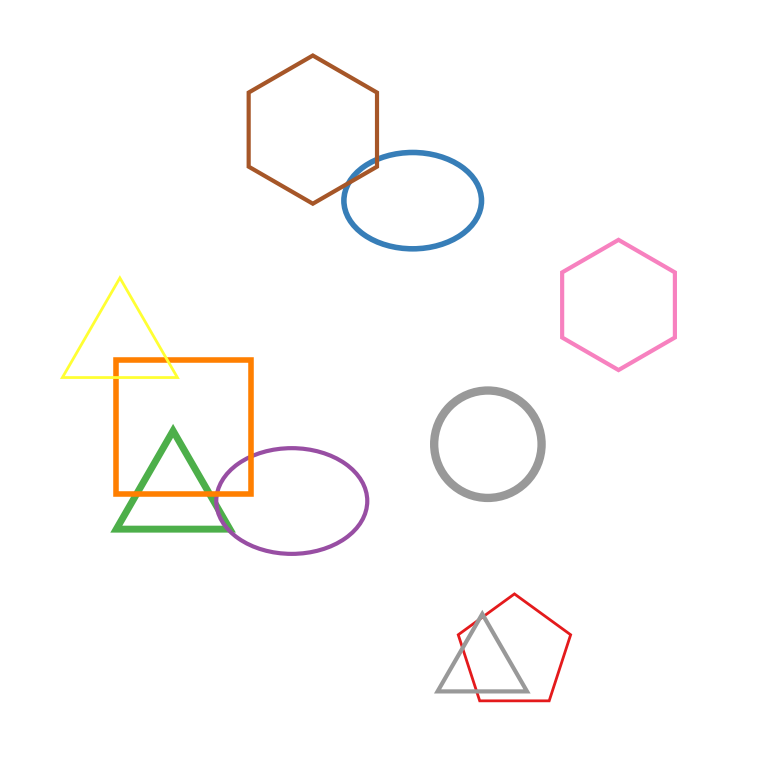[{"shape": "pentagon", "thickness": 1, "radius": 0.38, "center": [0.668, 0.152]}, {"shape": "oval", "thickness": 2, "radius": 0.45, "center": [0.536, 0.739]}, {"shape": "triangle", "thickness": 2.5, "radius": 0.43, "center": [0.225, 0.355]}, {"shape": "oval", "thickness": 1.5, "radius": 0.49, "center": [0.379, 0.349]}, {"shape": "square", "thickness": 2, "radius": 0.44, "center": [0.238, 0.446]}, {"shape": "triangle", "thickness": 1, "radius": 0.43, "center": [0.156, 0.553]}, {"shape": "hexagon", "thickness": 1.5, "radius": 0.48, "center": [0.406, 0.832]}, {"shape": "hexagon", "thickness": 1.5, "radius": 0.42, "center": [0.803, 0.604]}, {"shape": "circle", "thickness": 3, "radius": 0.35, "center": [0.634, 0.423]}, {"shape": "triangle", "thickness": 1.5, "radius": 0.34, "center": [0.626, 0.136]}]